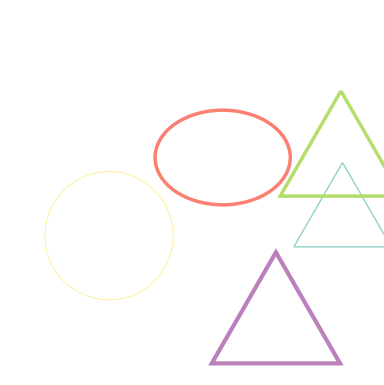[{"shape": "triangle", "thickness": 1, "radius": 0.73, "center": [0.89, 0.432]}, {"shape": "oval", "thickness": 2.5, "radius": 0.88, "center": [0.578, 0.591]}, {"shape": "triangle", "thickness": 2.5, "radius": 0.91, "center": [0.885, 0.582]}, {"shape": "triangle", "thickness": 3, "radius": 0.96, "center": [0.717, 0.152]}, {"shape": "circle", "thickness": 0.5, "radius": 0.83, "center": [0.283, 0.388]}]